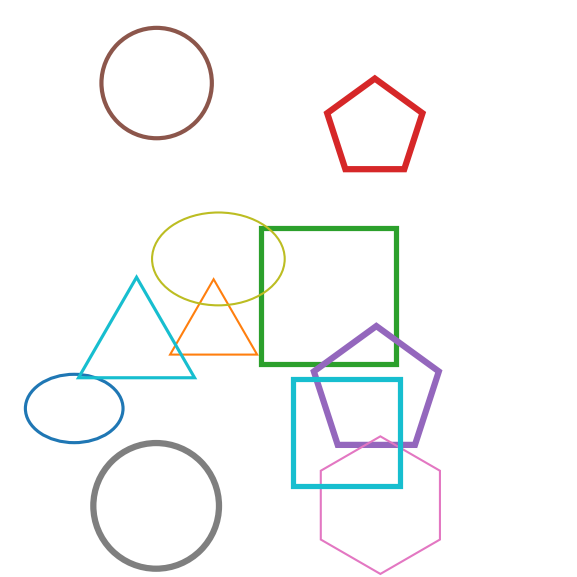[{"shape": "oval", "thickness": 1.5, "radius": 0.42, "center": [0.128, 0.292]}, {"shape": "triangle", "thickness": 1, "radius": 0.43, "center": [0.37, 0.429]}, {"shape": "square", "thickness": 2.5, "radius": 0.59, "center": [0.569, 0.487]}, {"shape": "pentagon", "thickness": 3, "radius": 0.43, "center": [0.649, 0.776]}, {"shape": "pentagon", "thickness": 3, "radius": 0.57, "center": [0.652, 0.321]}, {"shape": "circle", "thickness": 2, "radius": 0.48, "center": [0.271, 0.855]}, {"shape": "hexagon", "thickness": 1, "radius": 0.6, "center": [0.659, 0.124]}, {"shape": "circle", "thickness": 3, "radius": 0.54, "center": [0.27, 0.123]}, {"shape": "oval", "thickness": 1, "radius": 0.57, "center": [0.378, 0.551]}, {"shape": "square", "thickness": 2.5, "radius": 0.46, "center": [0.6, 0.25]}, {"shape": "triangle", "thickness": 1.5, "radius": 0.58, "center": [0.236, 0.403]}]